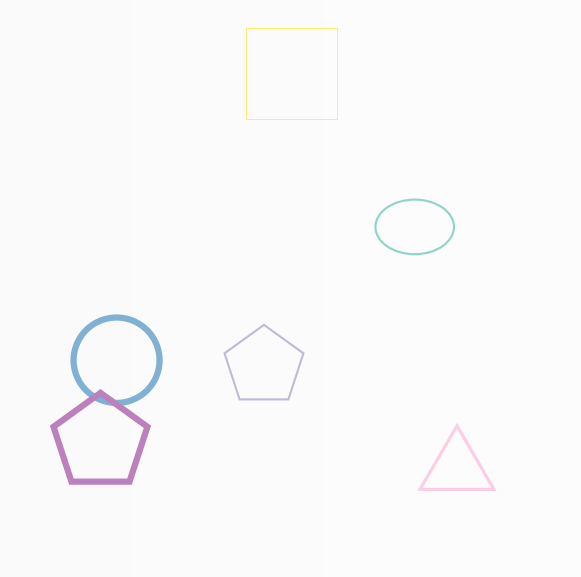[{"shape": "oval", "thickness": 1, "radius": 0.34, "center": [0.713, 0.606]}, {"shape": "pentagon", "thickness": 1, "radius": 0.36, "center": [0.454, 0.365]}, {"shape": "circle", "thickness": 3, "radius": 0.37, "center": [0.201, 0.375]}, {"shape": "triangle", "thickness": 1.5, "radius": 0.37, "center": [0.786, 0.188]}, {"shape": "pentagon", "thickness": 3, "radius": 0.42, "center": [0.173, 0.234]}, {"shape": "square", "thickness": 0.5, "radius": 0.39, "center": [0.501, 0.872]}]